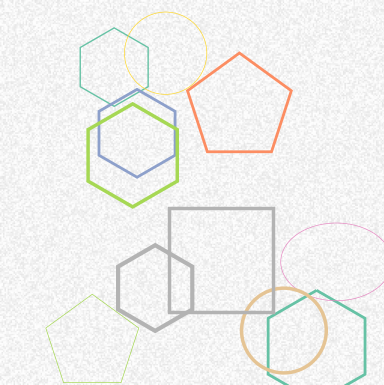[{"shape": "hexagon", "thickness": 1, "radius": 0.51, "center": [0.297, 0.826]}, {"shape": "hexagon", "thickness": 2, "radius": 0.73, "center": [0.822, 0.101]}, {"shape": "pentagon", "thickness": 2, "radius": 0.71, "center": [0.622, 0.72]}, {"shape": "hexagon", "thickness": 2, "radius": 0.57, "center": [0.356, 0.654]}, {"shape": "oval", "thickness": 0.5, "radius": 0.72, "center": [0.873, 0.32]}, {"shape": "hexagon", "thickness": 2.5, "radius": 0.67, "center": [0.345, 0.596]}, {"shape": "pentagon", "thickness": 0.5, "radius": 0.63, "center": [0.24, 0.109]}, {"shape": "circle", "thickness": 0.5, "radius": 0.53, "center": [0.43, 0.862]}, {"shape": "circle", "thickness": 2.5, "radius": 0.55, "center": [0.737, 0.141]}, {"shape": "hexagon", "thickness": 3, "radius": 0.56, "center": [0.403, 0.252]}, {"shape": "square", "thickness": 2.5, "radius": 0.67, "center": [0.574, 0.325]}]